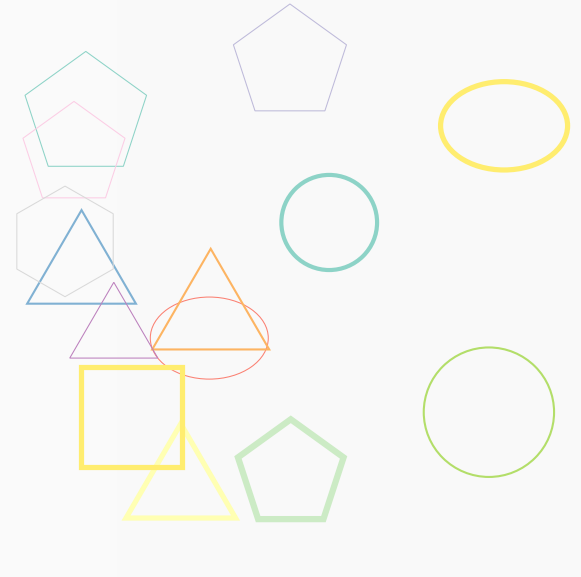[{"shape": "pentagon", "thickness": 0.5, "radius": 0.55, "center": [0.148, 0.8]}, {"shape": "circle", "thickness": 2, "radius": 0.41, "center": [0.566, 0.614]}, {"shape": "triangle", "thickness": 2.5, "radius": 0.54, "center": [0.311, 0.157]}, {"shape": "pentagon", "thickness": 0.5, "radius": 0.51, "center": [0.499, 0.89]}, {"shape": "oval", "thickness": 0.5, "radius": 0.51, "center": [0.36, 0.414]}, {"shape": "triangle", "thickness": 1, "radius": 0.54, "center": [0.14, 0.527]}, {"shape": "triangle", "thickness": 1, "radius": 0.58, "center": [0.362, 0.452]}, {"shape": "circle", "thickness": 1, "radius": 0.56, "center": [0.841, 0.285]}, {"shape": "pentagon", "thickness": 0.5, "radius": 0.46, "center": [0.127, 0.731]}, {"shape": "hexagon", "thickness": 0.5, "radius": 0.48, "center": [0.112, 0.581]}, {"shape": "triangle", "thickness": 0.5, "radius": 0.44, "center": [0.196, 0.423]}, {"shape": "pentagon", "thickness": 3, "radius": 0.48, "center": [0.5, 0.178]}, {"shape": "oval", "thickness": 2.5, "radius": 0.55, "center": [0.867, 0.781]}, {"shape": "square", "thickness": 2.5, "radius": 0.43, "center": [0.226, 0.278]}]